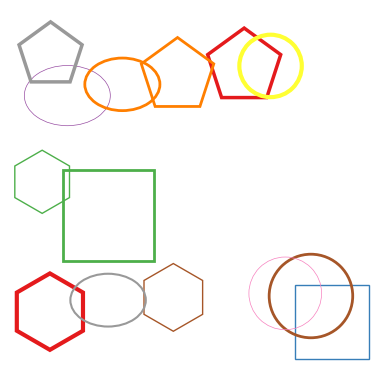[{"shape": "hexagon", "thickness": 3, "radius": 0.5, "center": [0.13, 0.191]}, {"shape": "pentagon", "thickness": 2.5, "radius": 0.5, "center": [0.634, 0.827]}, {"shape": "square", "thickness": 1, "radius": 0.48, "center": [0.862, 0.164]}, {"shape": "hexagon", "thickness": 1, "radius": 0.41, "center": [0.109, 0.528]}, {"shape": "square", "thickness": 2, "radius": 0.59, "center": [0.281, 0.441]}, {"shape": "oval", "thickness": 0.5, "radius": 0.56, "center": [0.175, 0.752]}, {"shape": "pentagon", "thickness": 2, "radius": 0.5, "center": [0.461, 0.804]}, {"shape": "oval", "thickness": 2, "radius": 0.49, "center": [0.318, 0.781]}, {"shape": "circle", "thickness": 3, "radius": 0.41, "center": [0.703, 0.829]}, {"shape": "circle", "thickness": 2, "radius": 0.54, "center": [0.808, 0.231]}, {"shape": "hexagon", "thickness": 1, "radius": 0.44, "center": [0.45, 0.228]}, {"shape": "circle", "thickness": 0.5, "radius": 0.47, "center": [0.741, 0.238]}, {"shape": "pentagon", "thickness": 2.5, "radius": 0.43, "center": [0.131, 0.857]}, {"shape": "oval", "thickness": 1.5, "radius": 0.49, "center": [0.281, 0.22]}]